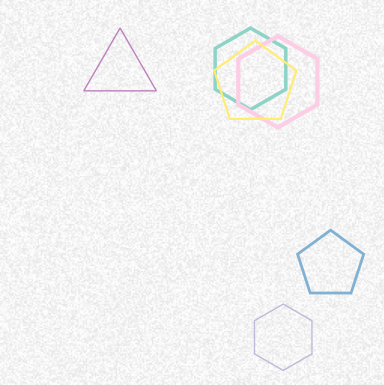[{"shape": "hexagon", "thickness": 2.5, "radius": 0.53, "center": [0.651, 0.821]}, {"shape": "hexagon", "thickness": 1, "radius": 0.43, "center": [0.736, 0.124]}, {"shape": "pentagon", "thickness": 2, "radius": 0.45, "center": [0.859, 0.312]}, {"shape": "hexagon", "thickness": 3, "radius": 0.59, "center": [0.722, 0.788]}, {"shape": "triangle", "thickness": 1, "radius": 0.54, "center": [0.312, 0.818]}, {"shape": "pentagon", "thickness": 1.5, "radius": 0.56, "center": [0.663, 0.782]}]